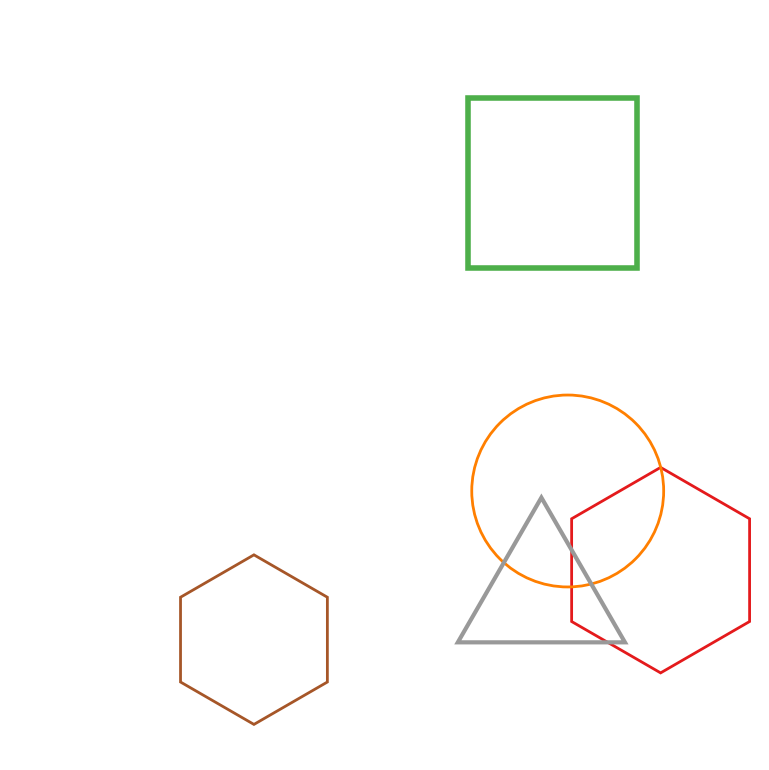[{"shape": "hexagon", "thickness": 1, "radius": 0.67, "center": [0.858, 0.26]}, {"shape": "square", "thickness": 2, "radius": 0.55, "center": [0.717, 0.762]}, {"shape": "circle", "thickness": 1, "radius": 0.62, "center": [0.737, 0.362]}, {"shape": "hexagon", "thickness": 1, "radius": 0.55, "center": [0.33, 0.169]}, {"shape": "triangle", "thickness": 1.5, "radius": 0.63, "center": [0.703, 0.228]}]